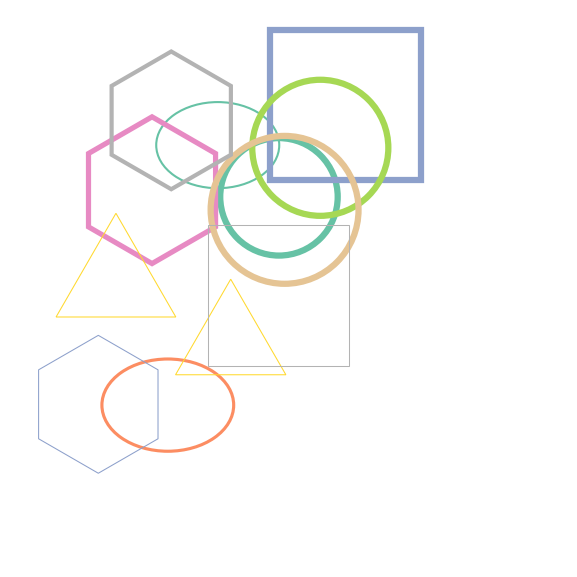[{"shape": "circle", "thickness": 3, "radius": 0.51, "center": [0.483, 0.658]}, {"shape": "oval", "thickness": 1, "radius": 0.53, "center": [0.377, 0.748]}, {"shape": "oval", "thickness": 1.5, "radius": 0.57, "center": [0.291, 0.298]}, {"shape": "hexagon", "thickness": 0.5, "radius": 0.6, "center": [0.17, 0.299]}, {"shape": "square", "thickness": 3, "radius": 0.65, "center": [0.598, 0.817]}, {"shape": "hexagon", "thickness": 2.5, "radius": 0.64, "center": [0.263, 0.67]}, {"shape": "circle", "thickness": 3, "radius": 0.59, "center": [0.555, 0.743]}, {"shape": "triangle", "thickness": 0.5, "radius": 0.55, "center": [0.399, 0.405]}, {"shape": "triangle", "thickness": 0.5, "radius": 0.6, "center": [0.201, 0.51]}, {"shape": "circle", "thickness": 3, "radius": 0.64, "center": [0.493, 0.636]}, {"shape": "hexagon", "thickness": 2, "radius": 0.6, "center": [0.297, 0.791]}, {"shape": "square", "thickness": 0.5, "radius": 0.61, "center": [0.482, 0.487]}]